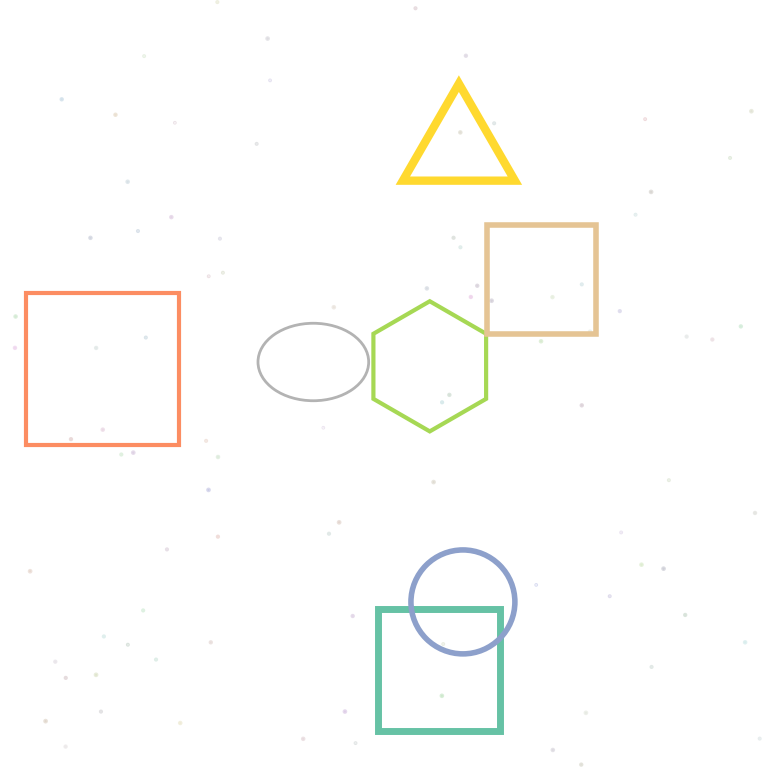[{"shape": "square", "thickness": 2.5, "radius": 0.4, "center": [0.571, 0.13]}, {"shape": "square", "thickness": 1.5, "radius": 0.49, "center": [0.133, 0.521]}, {"shape": "circle", "thickness": 2, "radius": 0.34, "center": [0.601, 0.218]}, {"shape": "hexagon", "thickness": 1.5, "radius": 0.42, "center": [0.558, 0.524]}, {"shape": "triangle", "thickness": 3, "radius": 0.42, "center": [0.596, 0.807]}, {"shape": "square", "thickness": 2, "radius": 0.35, "center": [0.703, 0.637]}, {"shape": "oval", "thickness": 1, "radius": 0.36, "center": [0.407, 0.53]}]